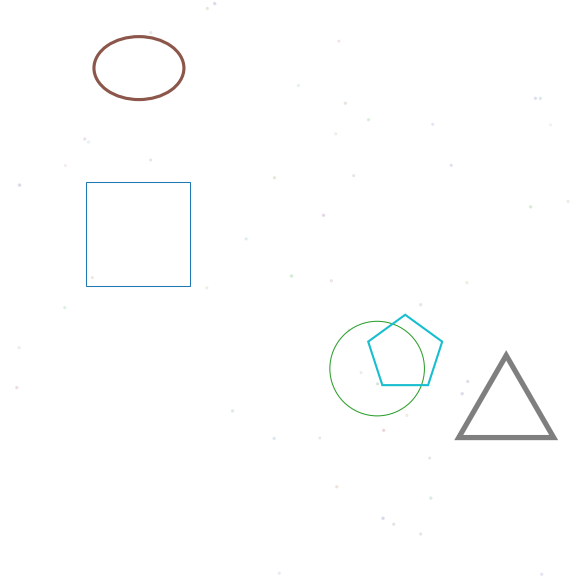[{"shape": "square", "thickness": 0.5, "radius": 0.45, "center": [0.239, 0.594]}, {"shape": "circle", "thickness": 0.5, "radius": 0.41, "center": [0.653, 0.361]}, {"shape": "oval", "thickness": 1.5, "radius": 0.39, "center": [0.241, 0.881]}, {"shape": "triangle", "thickness": 2.5, "radius": 0.47, "center": [0.877, 0.289]}, {"shape": "pentagon", "thickness": 1, "radius": 0.34, "center": [0.702, 0.387]}]